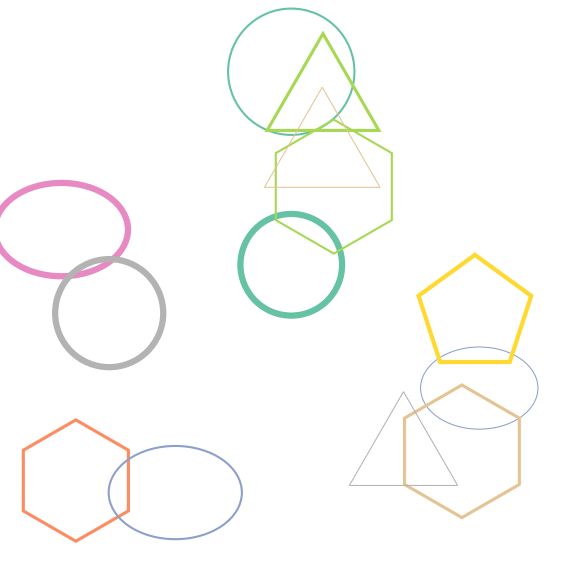[{"shape": "circle", "thickness": 3, "radius": 0.44, "center": [0.504, 0.541]}, {"shape": "circle", "thickness": 1, "radius": 0.55, "center": [0.504, 0.875]}, {"shape": "hexagon", "thickness": 1.5, "radius": 0.53, "center": [0.131, 0.167]}, {"shape": "oval", "thickness": 0.5, "radius": 0.51, "center": [0.83, 0.327]}, {"shape": "oval", "thickness": 1, "radius": 0.58, "center": [0.303, 0.146]}, {"shape": "oval", "thickness": 3, "radius": 0.58, "center": [0.106, 0.602]}, {"shape": "triangle", "thickness": 1.5, "radius": 0.56, "center": [0.559, 0.829]}, {"shape": "hexagon", "thickness": 1, "radius": 0.58, "center": [0.578, 0.676]}, {"shape": "pentagon", "thickness": 2, "radius": 0.51, "center": [0.822, 0.455]}, {"shape": "hexagon", "thickness": 1.5, "radius": 0.57, "center": [0.8, 0.218]}, {"shape": "triangle", "thickness": 0.5, "radius": 0.58, "center": [0.558, 0.733]}, {"shape": "circle", "thickness": 3, "radius": 0.47, "center": [0.189, 0.457]}, {"shape": "triangle", "thickness": 0.5, "radius": 0.54, "center": [0.699, 0.213]}]